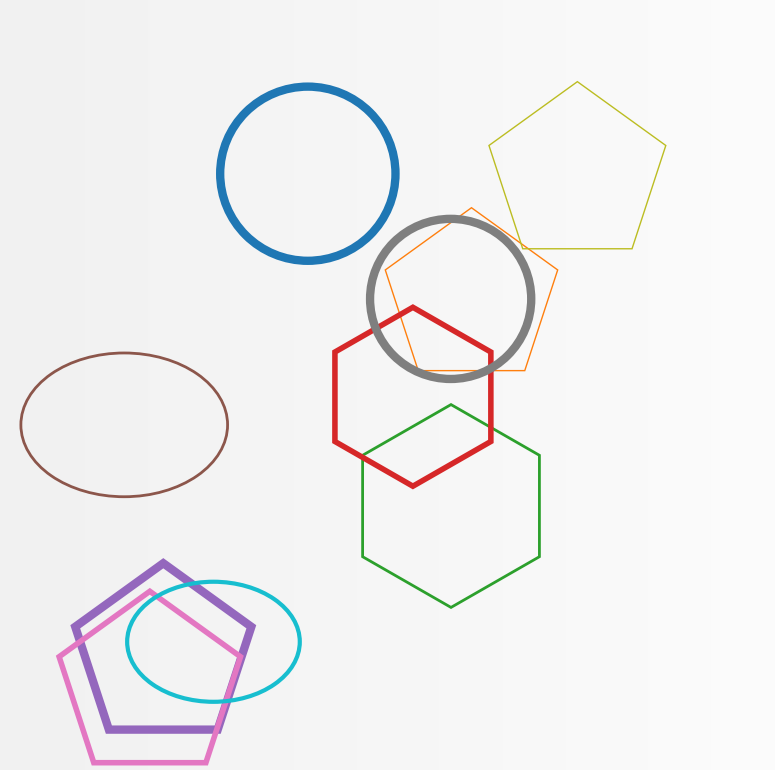[{"shape": "circle", "thickness": 3, "radius": 0.57, "center": [0.397, 0.774]}, {"shape": "pentagon", "thickness": 0.5, "radius": 0.58, "center": [0.608, 0.613]}, {"shape": "hexagon", "thickness": 1, "radius": 0.66, "center": [0.582, 0.343]}, {"shape": "hexagon", "thickness": 2, "radius": 0.58, "center": [0.533, 0.485]}, {"shape": "pentagon", "thickness": 3, "radius": 0.6, "center": [0.211, 0.149]}, {"shape": "oval", "thickness": 1, "radius": 0.67, "center": [0.16, 0.448]}, {"shape": "pentagon", "thickness": 2, "radius": 0.62, "center": [0.193, 0.109]}, {"shape": "circle", "thickness": 3, "radius": 0.52, "center": [0.581, 0.612]}, {"shape": "pentagon", "thickness": 0.5, "radius": 0.6, "center": [0.745, 0.774]}, {"shape": "oval", "thickness": 1.5, "radius": 0.56, "center": [0.275, 0.167]}]